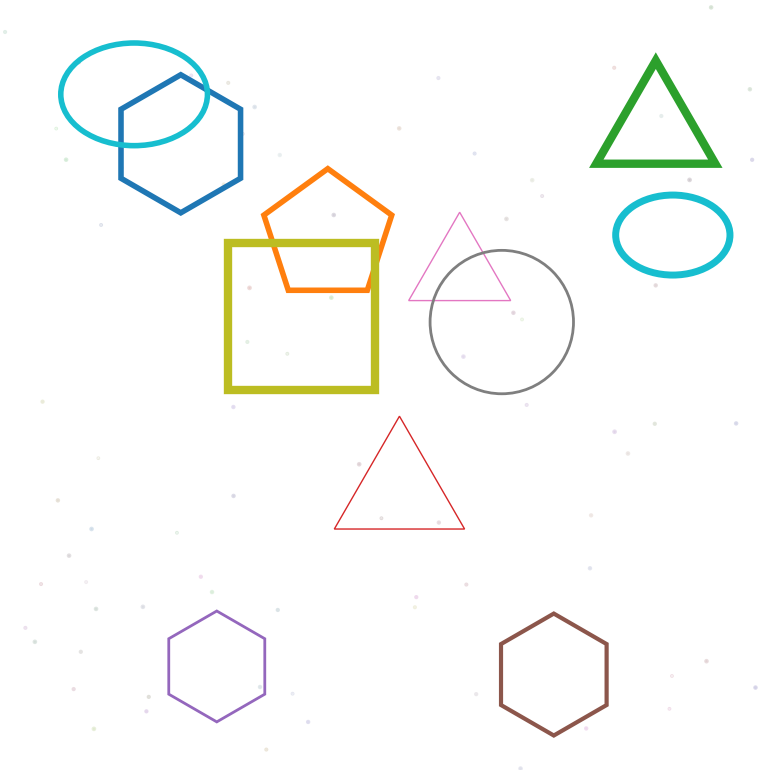[{"shape": "hexagon", "thickness": 2, "radius": 0.45, "center": [0.235, 0.813]}, {"shape": "pentagon", "thickness": 2, "radius": 0.44, "center": [0.426, 0.694]}, {"shape": "triangle", "thickness": 3, "radius": 0.45, "center": [0.852, 0.832]}, {"shape": "triangle", "thickness": 0.5, "radius": 0.49, "center": [0.519, 0.362]}, {"shape": "hexagon", "thickness": 1, "radius": 0.36, "center": [0.282, 0.134]}, {"shape": "hexagon", "thickness": 1.5, "radius": 0.4, "center": [0.719, 0.124]}, {"shape": "triangle", "thickness": 0.5, "radius": 0.38, "center": [0.597, 0.648]}, {"shape": "circle", "thickness": 1, "radius": 0.47, "center": [0.652, 0.582]}, {"shape": "square", "thickness": 3, "radius": 0.48, "center": [0.391, 0.589]}, {"shape": "oval", "thickness": 2.5, "radius": 0.37, "center": [0.874, 0.695]}, {"shape": "oval", "thickness": 2, "radius": 0.48, "center": [0.174, 0.877]}]